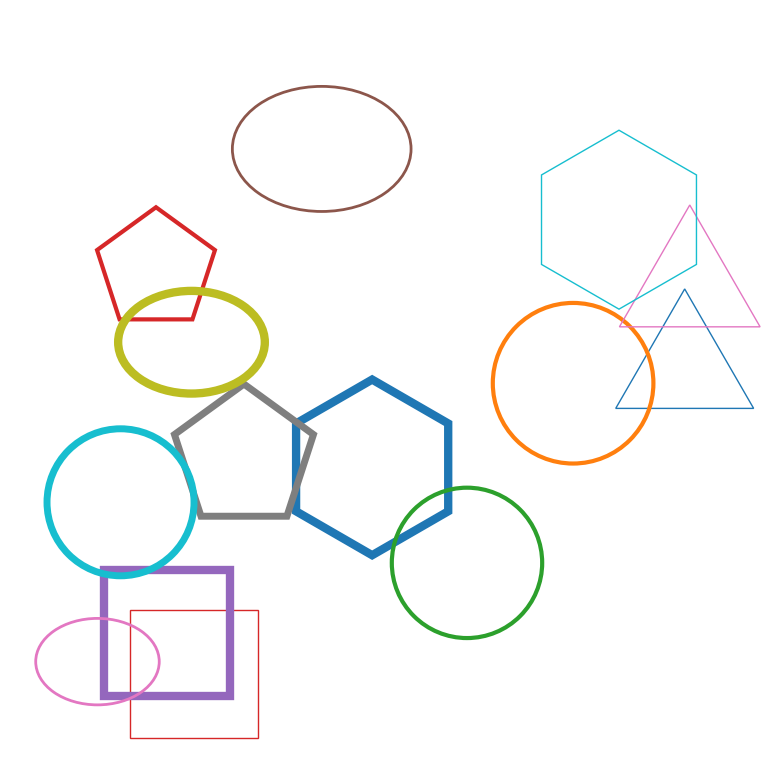[{"shape": "hexagon", "thickness": 3, "radius": 0.57, "center": [0.483, 0.393]}, {"shape": "triangle", "thickness": 0.5, "radius": 0.52, "center": [0.889, 0.521]}, {"shape": "circle", "thickness": 1.5, "radius": 0.52, "center": [0.744, 0.502]}, {"shape": "circle", "thickness": 1.5, "radius": 0.49, "center": [0.606, 0.269]}, {"shape": "square", "thickness": 0.5, "radius": 0.42, "center": [0.252, 0.125]}, {"shape": "pentagon", "thickness": 1.5, "radius": 0.4, "center": [0.203, 0.65]}, {"shape": "square", "thickness": 3, "radius": 0.41, "center": [0.217, 0.178]}, {"shape": "oval", "thickness": 1, "radius": 0.58, "center": [0.418, 0.807]}, {"shape": "triangle", "thickness": 0.5, "radius": 0.53, "center": [0.896, 0.628]}, {"shape": "oval", "thickness": 1, "radius": 0.4, "center": [0.127, 0.141]}, {"shape": "pentagon", "thickness": 2.5, "radius": 0.47, "center": [0.317, 0.406]}, {"shape": "oval", "thickness": 3, "radius": 0.48, "center": [0.249, 0.556]}, {"shape": "hexagon", "thickness": 0.5, "radius": 0.58, "center": [0.804, 0.715]}, {"shape": "circle", "thickness": 2.5, "radius": 0.48, "center": [0.157, 0.348]}]